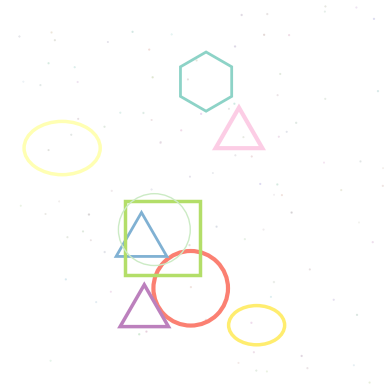[{"shape": "hexagon", "thickness": 2, "radius": 0.38, "center": [0.535, 0.788]}, {"shape": "oval", "thickness": 2.5, "radius": 0.49, "center": [0.161, 0.615]}, {"shape": "circle", "thickness": 3, "radius": 0.48, "center": [0.495, 0.251]}, {"shape": "triangle", "thickness": 2, "radius": 0.38, "center": [0.368, 0.372]}, {"shape": "square", "thickness": 2.5, "radius": 0.48, "center": [0.421, 0.382]}, {"shape": "triangle", "thickness": 3, "radius": 0.35, "center": [0.621, 0.65]}, {"shape": "triangle", "thickness": 2.5, "radius": 0.36, "center": [0.375, 0.188]}, {"shape": "circle", "thickness": 1, "radius": 0.47, "center": [0.401, 0.404]}, {"shape": "oval", "thickness": 2.5, "radius": 0.36, "center": [0.667, 0.155]}]